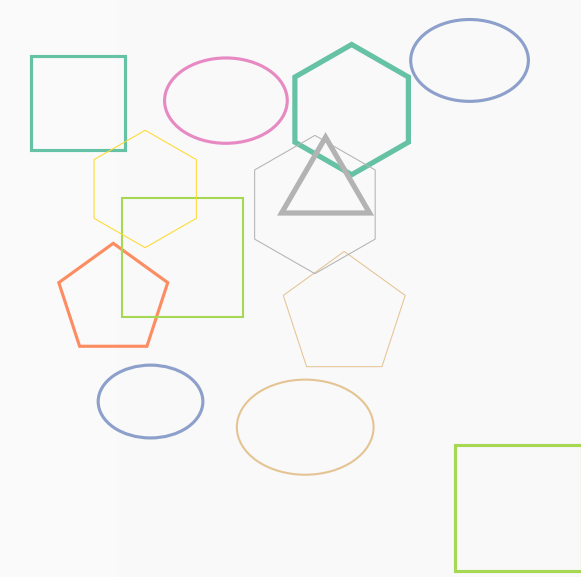[{"shape": "hexagon", "thickness": 2.5, "radius": 0.56, "center": [0.605, 0.809]}, {"shape": "square", "thickness": 1.5, "radius": 0.41, "center": [0.134, 0.821]}, {"shape": "pentagon", "thickness": 1.5, "radius": 0.49, "center": [0.195, 0.479]}, {"shape": "oval", "thickness": 1.5, "radius": 0.45, "center": [0.259, 0.304]}, {"shape": "oval", "thickness": 1.5, "radius": 0.51, "center": [0.808, 0.894]}, {"shape": "oval", "thickness": 1.5, "radius": 0.53, "center": [0.389, 0.825]}, {"shape": "square", "thickness": 1.5, "radius": 0.54, "center": [0.892, 0.12]}, {"shape": "square", "thickness": 1, "radius": 0.52, "center": [0.314, 0.553]}, {"shape": "hexagon", "thickness": 0.5, "radius": 0.51, "center": [0.25, 0.672]}, {"shape": "oval", "thickness": 1, "radius": 0.59, "center": [0.525, 0.259]}, {"shape": "pentagon", "thickness": 0.5, "radius": 0.55, "center": [0.592, 0.453]}, {"shape": "hexagon", "thickness": 0.5, "radius": 0.6, "center": [0.542, 0.645]}, {"shape": "triangle", "thickness": 2.5, "radius": 0.44, "center": [0.56, 0.674]}]